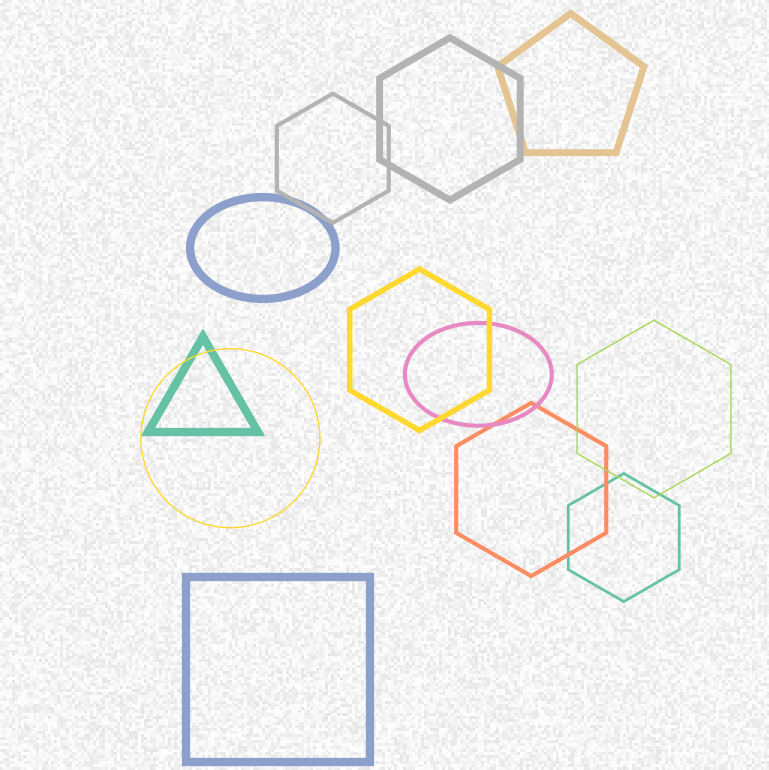[{"shape": "hexagon", "thickness": 1, "radius": 0.42, "center": [0.81, 0.302]}, {"shape": "triangle", "thickness": 3, "radius": 0.41, "center": [0.264, 0.48]}, {"shape": "hexagon", "thickness": 1.5, "radius": 0.56, "center": [0.69, 0.364]}, {"shape": "square", "thickness": 3, "radius": 0.6, "center": [0.361, 0.131]}, {"shape": "oval", "thickness": 3, "radius": 0.47, "center": [0.341, 0.678]}, {"shape": "oval", "thickness": 1.5, "radius": 0.48, "center": [0.621, 0.514]}, {"shape": "hexagon", "thickness": 0.5, "radius": 0.58, "center": [0.849, 0.469]}, {"shape": "hexagon", "thickness": 2, "radius": 0.52, "center": [0.545, 0.546]}, {"shape": "circle", "thickness": 0.5, "radius": 0.58, "center": [0.299, 0.431]}, {"shape": "pentagon", "thickness": 2.5, "radius": 0.5, "center": [0.741, 0.883]}, {"shape": "hexagon", "thickness": 2.5, "radius": 0.53, "center": [0.584, 0.846]}, {"shape": "hexagon", "thickness": 1.5, "radius": 0.42, "center": [0.432, 0.794]}]